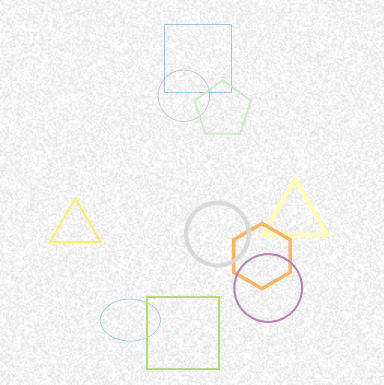[{"shape": "oval", "thickness": 0.5, "radius": 0.39, "center": [0.338, 0.169]}, {"shape": "triangle", "thickness": 3, "radius": 0.48, "center": [0.766, 0.439]}, {"shape": "circle", "thickness": 0.5, "radius": 0.33, "center": [0.478, 0.751]}, {"shape": "square", "thickness": 0.5, "radius": 0.44, "center": [0.513, 0.85]}, {"shape": "hexagon", "thickness": 2.5, "radius": 0.42, "center": [0.68, 0.335]}, {"shape": "square", "thickness": 1.5, "radius": 0.47, "center": [0.475, 0.135]}, {"shape": "circle", "thickness": 3, "radius": 0.41, "center": [0.565, 0.392]}, {"shape": "circle", "thickness": 1.5, "radius": 0.44, "center": [0.697, 0.252]}, {"shape": "pentagon", "thickness": 1.5, "radius": 0.38, "center": [0.578, 0.715]}, {"shape": "triangle", "thickness": 1.5, "radius": 0.38, "center": [0.196, 0.409]}]